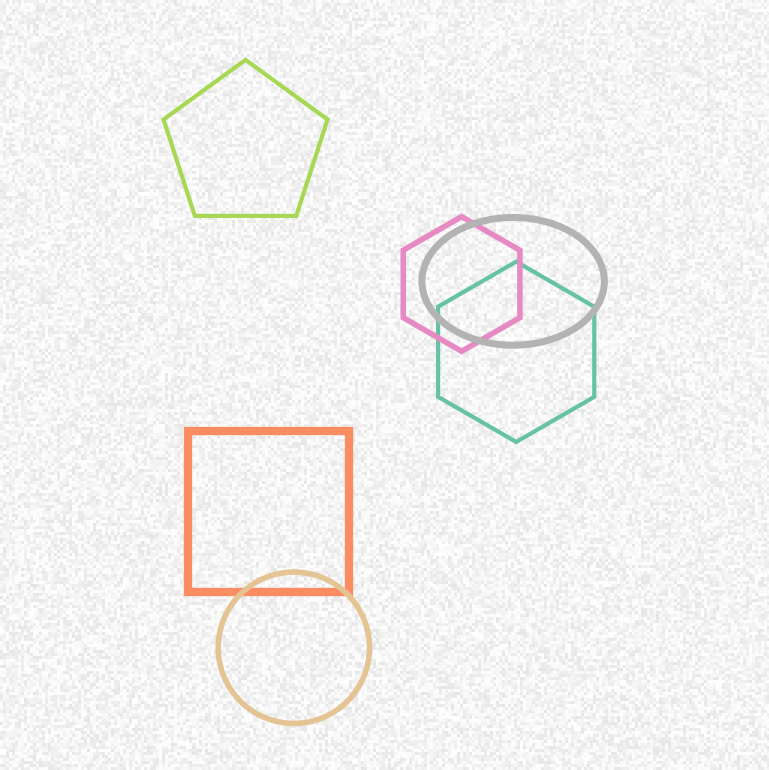[{"shape": "hexagon", "thickness": 1.5, "radius": 0.59, "center": [0.67, 0.543]}, {"shape": "square", "thickness": 3, "radius": 0.52, "center": [0.349, 0.336]}, {"shape": "hexagon", "thickness": 2, "radius": 0.44, "center": [0.599, 0.631]}, {"shape": "pentagon", "thickness": 1.5, "radius": 0.56, "center": [0.319, 0.81]}, {"shape": "circle", "thickness": 2, "radius": 0.49, "center": [0.382, 0.159]}, {"shape": "oval", "thickness": 2.5, "radius": 0.59, "center": [0.666, 0.635]}]